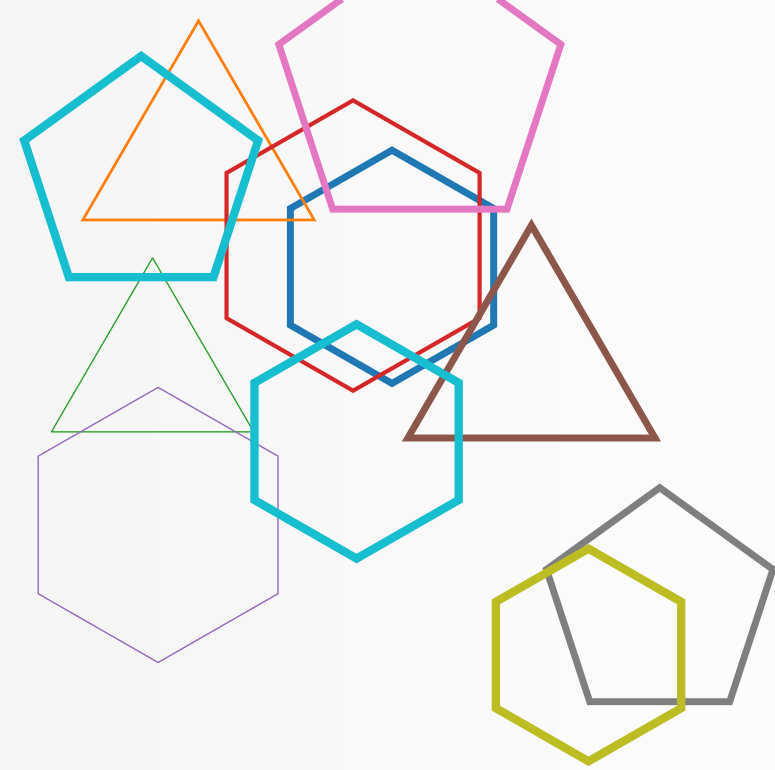[{"shape": "hexagon", "thickness": 2.5, "radius": 0.76, "center": [0.506, 0.654]}, {"shape": "triangle", "thickness": 1, "radius": 0.86, "center": [0.256, 0.801]}, {"shape": "triangle", "thickness": 0.5, "radius": 0.75, "center": [0.197, 0.514]}, {"shape": "hexagon", "thickness": 1.5, "radius": 0.94, "center": [0.456, 0.681]}, {"shape": "hexagon", "thickness": 0.5, "radius": 0.89, "center": [0.204, 0.318]}, {"shape": "triangle", "thickness": 2.5, "radius": 0.92, "center": [0.686, 0.523]}, {"shape": "pentagon", "thickness": 2.5, "radius": 0.96, "center": [0.542, 0.883]}, {"shape": "pentagon", "thickness": 2.5, "radius": 0.77, "center": [0.851, 0.213]}, {"shape": "hexagon", "thickness": 3, "radius": 0.69, "center": [0.759, 0.149]}, {"shape": "hexagon", "thickness": 3, "radius": 0.76, "center": [0.46, 0.427]}, {"shape": "pentagon", "thickness": 3, "radius": 0.79, "center": [0.182, 0.768]}]